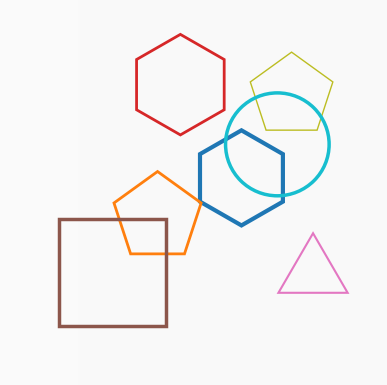[{"shape": "hexagon", "thickness": 3, "radius": 0.62, "center": [0.623, 0.538]}, {"shape": "pentagon", "thickness": 2, "radius": 0.59, "center": [0.407, 0.436]}, {"shape": "hexagon", "thickness": 2, "radius": 0.65, "center": [0.465, 0.78]}, {"shape": "square", "thickness": 2.5, "radius": 0.69, "center": [0.29, 0.291]}, {"shape": "triangle", "thickness": 1.5, "radius": 0.52, "center": [0.808, 0.291]}, {"shape": "pentagon", "thickness": 1, "radius": 0.56, "center": [0.752, 0.753]}, {"shape": "circle", "thickness": 2.5, "radius": 0.67, "center": [0.716, 0.625]}]